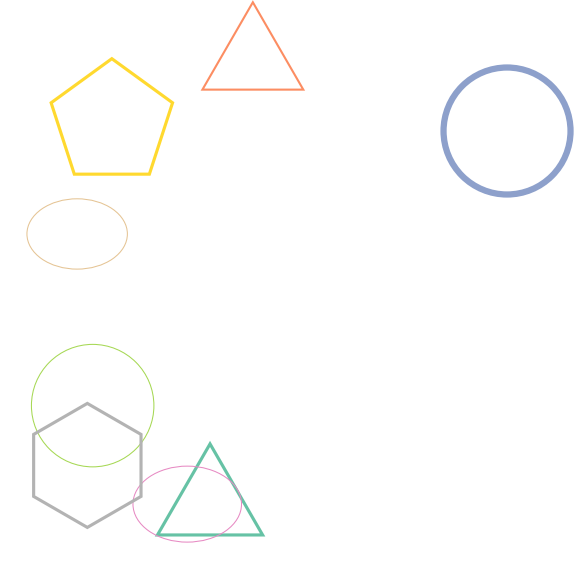[{"shape": "triangle", "thickness": 1.5, "radius": 0.53, "center": [0.364, 0.125]}, {"shape": "triangle", "thickness": 1, "radius": 0.5, "center": [0.438, 0.894]}, {"shape": "circle", "thickness": 3, "radius": 0.55, "center": [0.878, 0.772]}, {"shape": "oval", "thickness": 0.5, "radius": 0.47, "center": [0.324, 0.126]}, {"shape": "circle", "thickness": 0.5, "radius": 0.53, "center": [0.16, 0.297]}, {"shape": "pentagon", "thickness": 1.5, "radius": 0.55, "center": [0.194, 0.787]}, {"shape": "oval", "thickness": 0.5, "radius": 0.43, "center": [0.134, 0.594]}, {"shape": "hexagon", "thickness": 1.5, "radius": 0.54, "center": [0.151, 0.193]}]